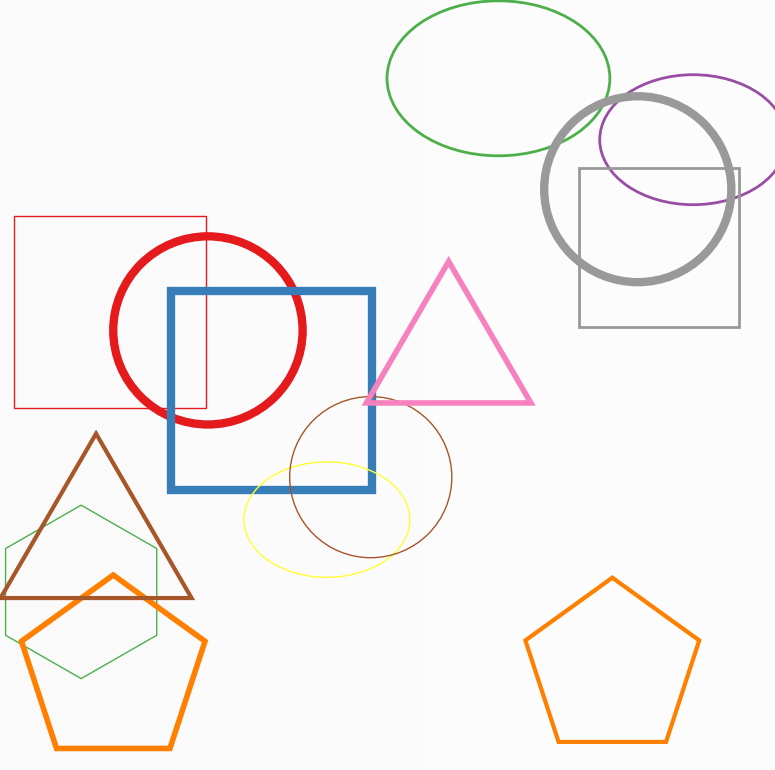[{"shape": "circle", "thickness": 3, "radius": 0.61, "center": [0.268, 0.571]}, {"shape": "square", "thickness": 0.5, "radius": 0.62, "center": [0.142, 0.595]}, {"shape": "square", "thickness": 3, "radius": 0.65, "center": [0.35, 0.493]}, {"shape": "hexagon", "thickness": 0.5, "radius": 0.56, "center": [0.105, 0.231]}, {"shape": "oval", "thickness": 1, "radius": 0.72, "center": [0.643, 0.898]}, {"shape": "oval", "thickness": 1, "radius": 0.6, "center": [0.894, 0.819]}, {"shape": "pentagon", "thickness": 1.5, "radius": 0.59, "center": [0.79, 0.132]}, {"shape": "pentagon", "thickness": 2, "radius": 0.62, "center": [0.146, 0.129]}, {"shape": "oval", "thickness": 0.5, "radius": 0.54, "center": [0.422, 0.325]}, {"shape": "triangle", "thickness": 1.5, "radius": 0.71, "center": [0.124, 0.294]}, {"shape": "circle", "thickness": 0.5, "radius": 0.52, "center": [0.478, 0.38]}, {"shape": "triangle", "thickness": 2, "radius": 0.61, "center": [0.579, 0.538]}, {"shape": "square", "thickness": 1, "radius": 0.52, "center": [0.85, 0.679]}, {"shape": "circle", "thickness": 3, "radius": 0.6, "center": [0.823, 0.754]}]